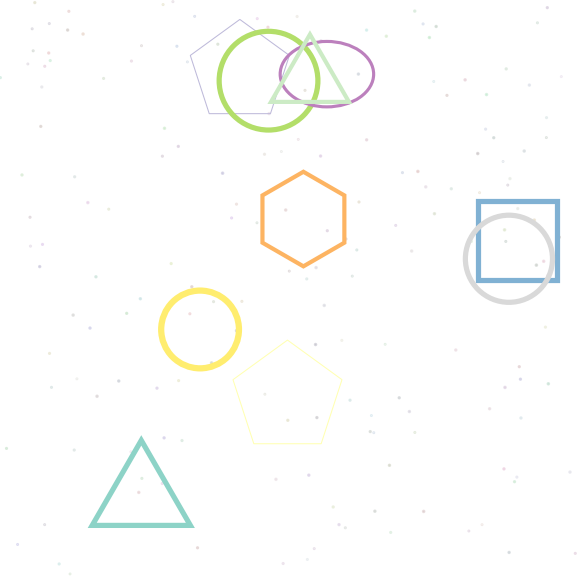[{"shape": "triangle", "thickness": 2.5, "radius": 0.49, "center": [0.245, 0.138]}, {"shape": "pentagon", "thickness": 0.5, "radius": 0.5, "center": [0.498, 0.311]}, {"shape": "pentagon", "thickness": 0.5, "radius": 0.45, "center": [0.415, 0.875]}, {"shape": "square", "thickness": 2.5, "radius": 0.34, "center": [0.896, 0.583]}, {"shape": "hexagon", "thickness": 2, "radius": 0.41, "center": [0.525, 0.62]}, {"shape": "circle", "thickness": 2.5, "radius": 0.43, "center": [0.465, 0.859]}, {"shape": "circle", "thickness": 2.5, "radius": 0.38, "center": [0.881, 0.551]}, {"shape": "oval", "thickness": 1.5, "radius": 0.4, "center": [0.566, 0.871]}, {"shape": "triangle", "thickness": 2, "radius": 0.39, "center": [0.537, 0.862]}, {"shape": "circle", "thickness": 3, "radius": 0.34, "center": [0.346, 0.429]}]